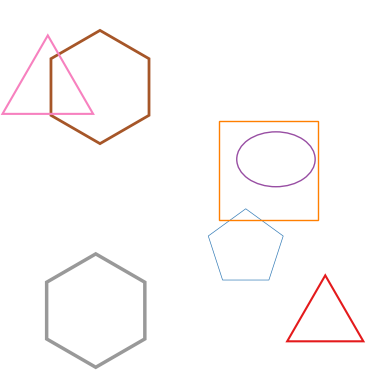[{"shape": "triangle", "thickness": 1.5, "radius": 0.57, "center": [0.845, 0.171]}, {"shape": "pentagon", "thickness": 0.5, "radius": 0.51, "center": [0.638, 0.355]}, {"shape": "oval", "thickness": 1, "radius": 0.51, "center": [0.717, 0.586]}, {"shape": "square", "thickness": 1, "radius": 0.64, "center": [0.697, 0.557]}, {"shape": "hexagon", "thickness": 2, "radius": 0.74, "center": [0.26, 0.774]}, {"shape": "triangle", "thickness": 1.5, "radius": 0.68, "center": [0.124, 0.772]}, {"shape": "hexagon", "thickness": 2.5, "radius": 0.74, "center": [0.249, 0.193]}]